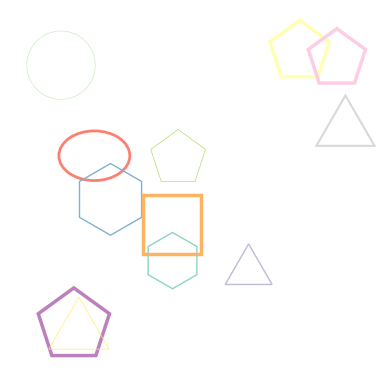[{"shape": "hexagon", "thickness": 1, "radius": 0.37, "center": [0.448, 0.323]}, {"shape": "pentagon", "thickness": 2.5, "radius": 0.4, "center": [0.778, 0.866]}, {"shape": "triangle", "thickness": 1, "radius": 0.35, "center": [0.646, 0.296]}, {"shape": "oval", "thickness": 2, "radius": 0.46, "center": [0.245, 0.596]}, {"shape": "hexagon", "thickness": 1, "radius": 0.47, "center": [0.287, 0.482]}, {"shape": "square", "thickness": 2.5, "radius": 0.38, "center": [0.447, 0.416]}, {"shape": "pentagon", "thickness": 0.5, "radius": 0.37, "center": [0.463, 0.589]}, {"shape": "pentagon", "thickness": 2.5, "radius": 0.39, "center": [0.875, 0.847]}, {"shape": "triangle", "thickness": 1.5, "radius": 0.44, "center": [0.897, 0.665]}, {"shape": "pentagon", "thickness": 2.5, "radius": 0.49, "center": [0.192, 0.155]}, {"shape": "circle", "thickness": 0.5, "radius": 0.44, "center": [0.158, 0.831]}, {"shape": "triangle", "thickness": 0.5, "radius": 0.45, "center": [0.205, 0.138]}]